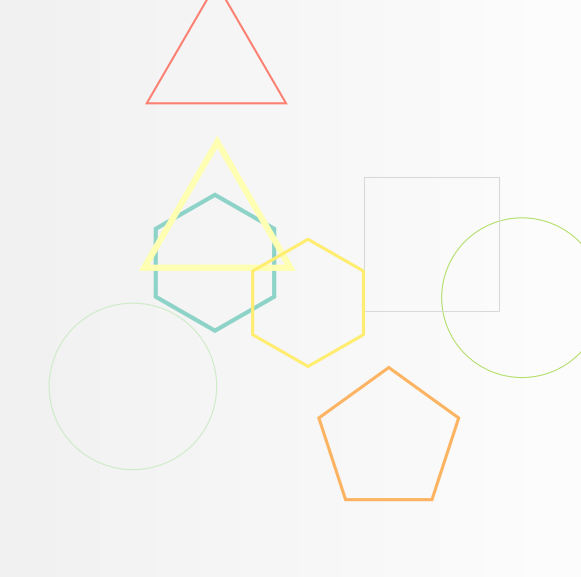[{"shape": "hexagon", "thickness": 2, "radius": 0.59, "center": [0.37, 0.544]}, {"shape": "triangle", "thickness": 3, "radius": 0.73, "center": [0.374, 0.608]}, {"shape": "triangle", "thickness": 1, "radius": 0.69, "center": [0.372, 0.889]}, {"shape": "pentagon", "thickness": 1.5, "radius": 0.63, "center": [0.669, 0.236]}, {"shape": "circle", "thickness": 0.5, "radius": 0.69, "center": [0.898, 0.484]}, {"shape": "square", "thickness": 0.5, "radius": 0.58, "center": [0.742, 0.576]}, {"shape": "circle", "thickness": 0.5, "radius": 0.72, "center": [0.229, 0.33]}, {"shape": "hexagon", "thickness": 1.5, "radius": 0.55, "center": [0.53, 0.475]}]